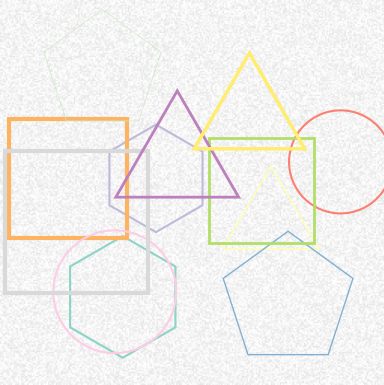[{"shape": "hexagon", "thickness": 1.5, "radius": 0.79, "center": [0.319, 0.229]}, {"shape": "triangle", "thickness": 1, "radius": 0.72, "center": [0.704, 0.425]}, {"shape": "hexagon", "thickness": 1.5, "radius": 0.7, "center": [0.405, 0.537]}, {"shape": "circle", "thickness": 1.5, "radius": 0.67, "center": [0.885, 0.58]}, {"shape": "pentagon", "thickness": 1, "radius": 0.89, "center": [0.748, 0.222]}, {"shape": "square", "thickness": 3, "radius": 0.77, "center": [0.176, 0.536]}, {"shape": "square", "thickness": 2, "radius": 0.68, "center": [0.678, 0.505]}, {"shape": "circle", "thickness": 1.5, "radius": 0.8, "center": [0.298, 0.242]}, {"shape": "square", "thickness": 3, "radius": 0.92, "center": [0.199, 0.423]}, {"shape": "triangle", "thickness": 2, "radius": 0.92, "center": [0.46, 0.58]}, {"shape": "pentagon", "thickness": 0.5, "radius": 0.8, "center": [0.266, 0.815]}, {"shape": "triangle", "thickness": 2.5, "radius": 0.83, "center": [0.648, 0.696]}]